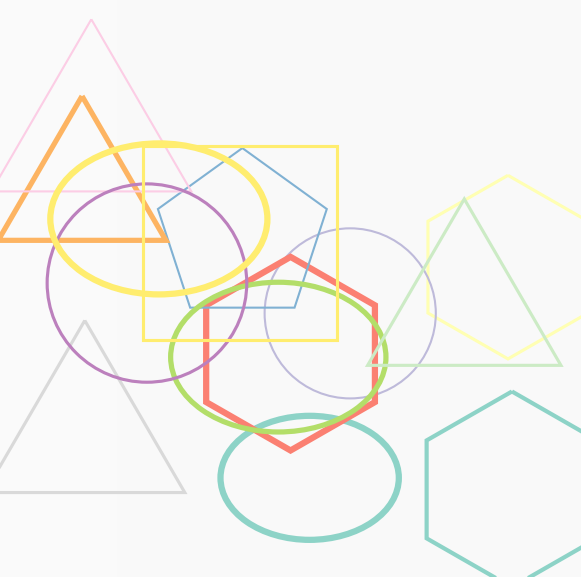[{"shape": "hexagon", "thickness": 2, "radius": 0.85, "center": [0.881, 0.152]}, {"shape": "oval", "thickness": 3, "radius": 0.77, "center": [0.533, 0.172]}, {"shape": "hexagon", "thickness": 1.5, "radius": 0.79, "center": [0.874, 0.537]}, {"shape": "circle", "thickness": 1, "radius": 0.74, "center": [0.603, 0.456]}, {"shape": "hexagon", "thickness": 3, "radius": 0.84, "center": [0.5, 0.387]}, {"shape": "pentagon", "thickness": 1, "radius": 0.76, "center": [0.417, 0.59]}, {"shape": "triangle", "thickness": 2.5, "radius": 0.83, "center": [0.141, 0.666]}, {"shape": "oval", "thickness": 2.5, "radius": 0.93, "center": [0.479, 0.381]}, {"shape": "triangle", "thickness": 1, "radius": 0.99, "center": [0.157, 0.767]}, {"shape": "triangle", "thickness": 1.5, "radius": 0.99, "center": [0.146, 0.246]}, {"shape": "circle", "thickness": 1.5, "radius": 0.86, "center": [0.253, 0.509]}, {"shape": "triangle", "thickness": 1.5, "radius": 0.96, "center": [0.799, 0.463]}, {"shape": "square", "thickness": 1.5, "radius": 0.84, "center": [0.413, 0.578]}, {"shape": "oval", "thickness": 3, "radius": 0.93, "center": [0.273, 0.62]}]